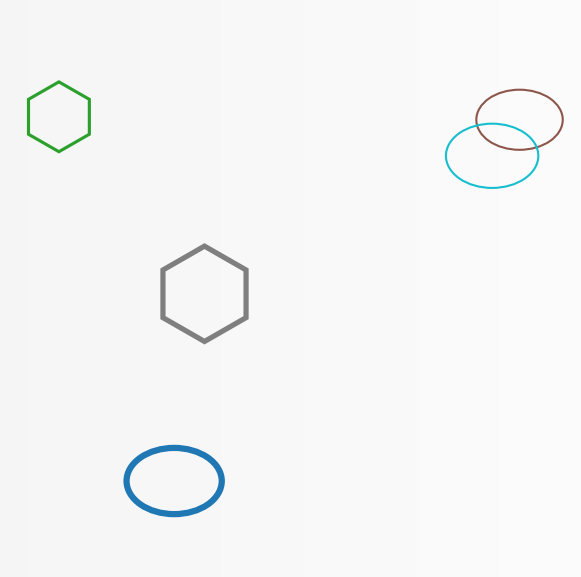[{"shape": "oval", "thickness": 3, "radius": 0.41, "center": [0.3, 0.166]}, {"shape": "hexagon", "thickness": 1.5, "radius": 0.3, "center": [0.101, 0.797]}, {"shape": "oval", "thickness": 1, "radius": 0.37, "center": [0.894, 0.792]}, {"shape": "hexagon", "thickness": 2.5, "radius": 0.41, "center": [0.352, 0.49]}, {"shape": "oval", "thickness": 1, "radius": 0.4, "center": [0.847, 0.729]}]